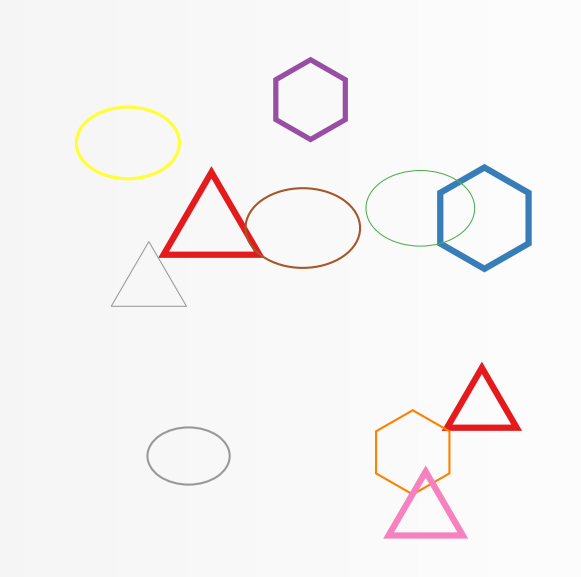[{"shape": "triangle", "thickness": 3, "radius": 0.48, "center": [0.364, 0.606]}, {"shape": "triangle", "thickness": 3, "radius": 0.35, "center": [0.829, 0.293]}, {"shape": "hexagon", "thickness": 3, "radius": 0.44, "center": [0.833, 0.621]}, {"shape": "oval", "thickness": 0.5, "radius": 0.47, "center": [0.723, 0.638]}, {"shape": "hexagon", "thickness": 2.5, "radius": 0.35, "center": [0.534, 0.827]}, {"shape": "hexagon", "thickness": 1, "radius": 0.36, "center": [0.71, 0.216]}, {"shape": "oval", "thickness": 1.5, "radius": 0.44, "center": [0.22, 0.752]}, {"shape": "oval", "thickness": 1, "radius": 0.49, "center": [0.521, 0.604]}, {"shape": "triangle", "thickness": 3, "radius": 0.37, "center": [0.732, 0.109]}, {"shape": "oval", "thickness": 1, "radius": 0.35, "center": [0.324, 0.209]}, {"shape": "triangle", "thickness": 0.5, "radius": 0.37, "center": [0.256, 0.506]}]